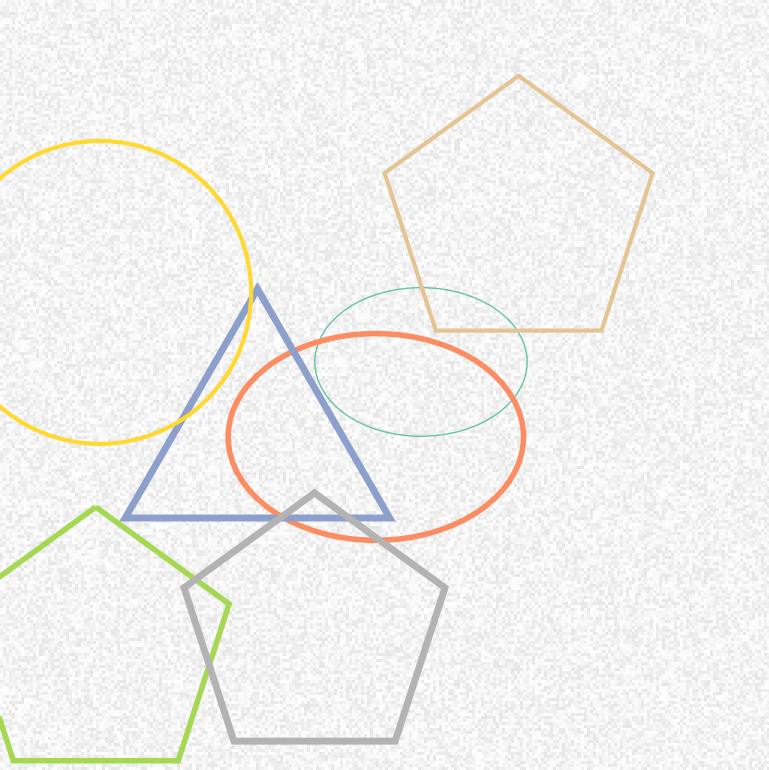[{"shape": "oval", "thickness": 0.5, "radius": 0.69, "center": [0.547, 0.53]}, {"shape": "oval", "thickness": 2, "radius": 0.96, "center": [0.488, 0.433]}, {"shape": "triangle", "thickness": 2.5, "radius": 0.99, "center": [0.334, 0.426]}, {"shape": "pentagon", "thickness": 2, "radius": 0.91, "center": [0.124, 0.159]}, {"shape": "circle", "thickness": 1.5, "radius": 0.98, "center": [0.129, 0.62]}, {"shape": "pentagon", "thickness": 1.5, "radius": 0.91, "center": [0.674, 0.719]}, {"shape": "pentagon", "thickness": 2.5, "radius": 0.89, "center": [0.409, 0.182]}]